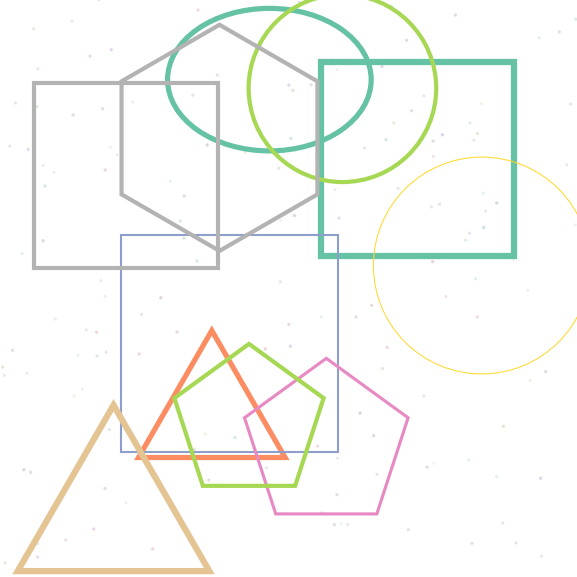[{"shape": "square", "thickness": 3, "radius": 0.84, "center": [0.723, 0.724]}, {"shape": "oval", "thickness": 2.5, "radius": 0.88, "center": [0.466, 0.861]}, {"shape": "triangle", "thickness": 2.5, "radius": 0.73, "center": [0.367, 0.28]}, {"shape": "square", "thickness": 1, "radius": 0.94, "center": [0.398, 0.404]}, {"shape": "pentagon", "thickness": 1.5, "radius": 0.74, "center": [0.565, 0.23]}, {"shape": "pentagon", "thickness": 2, "radius": 0.68, "center": [0.431, 0.268]}, {"shape": "circle", "thickness": 2, "radius": 0.81, "center": [0.593, 0.846]}, {"shape": "circle", "thickness": 0.5, "radius": 0.94, "center": [0.834, 0.539]}, {"shape": "triangle", "thickness": 3, "radius": 0.96, "center": [0.197, 0.106]}, {"shape": "hexagon", "thickness": 2, "radius": 0.98, "center": [0.38, 0.76]}, {"shape": "square", "thickness": 2, "radius": 0.8, "center": [0.218, 0.695]}]